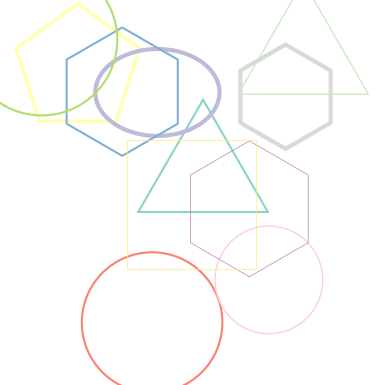[{"shape": "triangle", "thickness": 1.5, "radius": 0.97, "center": [0.527, 0.547]}, {"shape": "pentagon", "thickness": 2.5, "radius": 0.84, "center": [0.202, 0.822]}, {"shape": "oval", "thickness": 3, "radius": 0.81, "center": [0.409, 0.76]}, {"shape": "circle", "thickness": 1.5, "radius": 0.91, "center": [0.395, 0.162]}, {"shape": "hexagon", "thickness": 1.5, "radius": 0.83, "center": [0.317, 0.762]}, {"shape": "circle", "thickness": 1.5, "radius": 0.98, "center": [0.108, 0.896]}, {"shape": "circle", "thickness": 1, "radius": 0.7, "center": [0.698, 0.273]}, {"shape": "hexagon", "thickness": 3, "radius": 0.68, "center": [0.742, 0.749]}, {"shape": "hexagon", "thickness": 0.5, "radius": 0.88, "center": [0.648, 0.458]}, {"shape": "triangle", "thickness": 1, "radius": 0.98, "center": [0.788, 0.853]}, {"shape": "square", "thickness": 0.5, "radius": 0.84, "center": [0.497, 0.469]}]